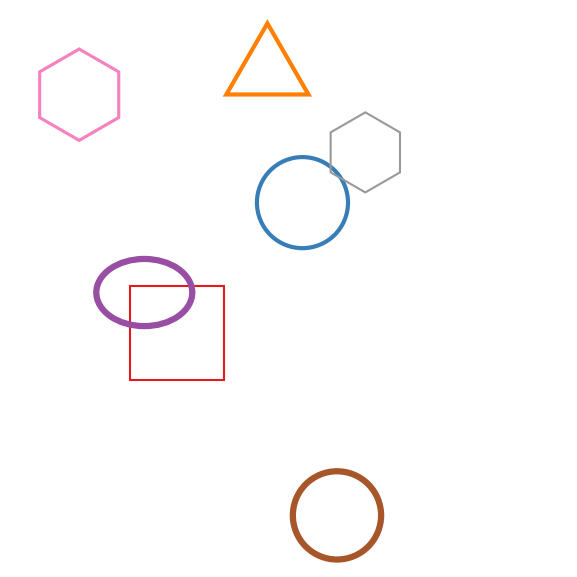[{"shape": "square", "thickness": 1, "radius": 0.41, "center": [0.306, 0.422]}, {"shape": "circle", "thickness": 2, "radius": 0.39, "center": [0.524, 0.648]}, {"shape": "oval", "thickness": 3, "radius": 0.42, "center": [0.25, 0.493]}, {"shape": "triangle", "thickness": 2, "radius": 0.41, "center": [0.463, 0.877]}, {"shape": "circle", "thickness": 3, "radius": 0.38, "center": [0.584, 0.107]}, {"shape": "hexagon", "thickness": 1.5, "radius": 0.4, "center": [0.137, 0.835]}, {"shape": "hexagon", "thickness": 1, "radius": 0.35, "center": [0.633, 0.735]}]